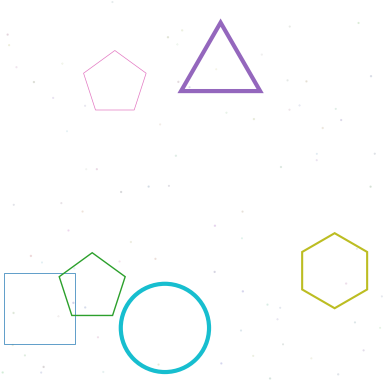[{"shape": "square", "thickness": 0.5, "radius": 0.46, "center": [0.103, 0.198]}, {"shape": "pentagon", "thickness": 1, "radius": 0.45, "center": [0.239, 0.253]}, {"shape": "triangle", "thickness": 3, "radius": 0.59, "center": [0.573, 0.823]}, {"shape": "pentagon", "thickness": 0.5, "radius": 0.43, "center": [0.298, 0.783]}, {"shape": "hexagon", "thickness": 1.5, "radius": 0.49, "center": [0.869, 0.297]}, {"shape": "circle", "thickness": 3, "radius": 0.57, "center": [0.428, 0.148]}]